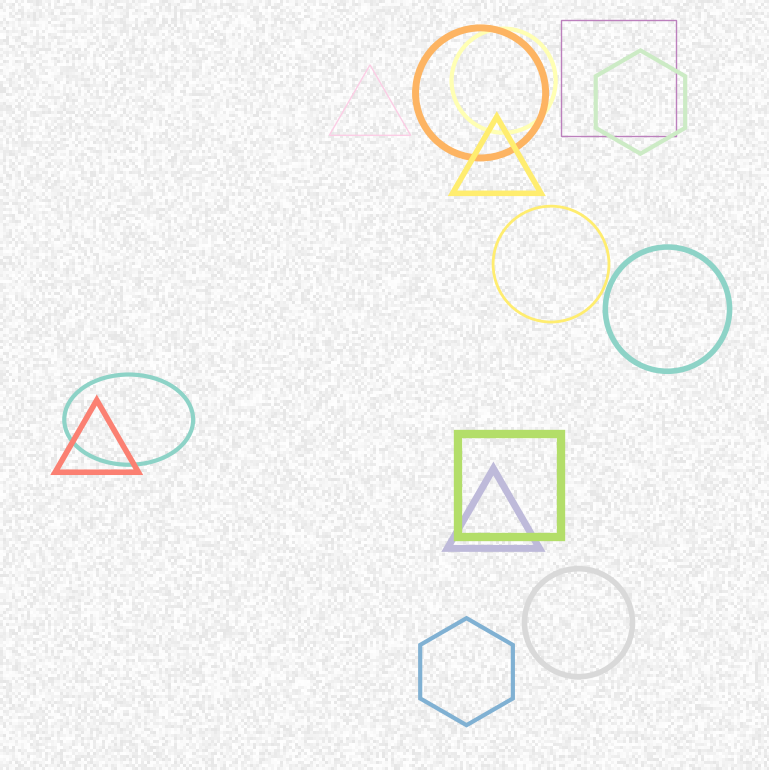[{"shape": "circle", "thickness": 2, "radius": 0.4, "center": [0.867, 0.599]}, {"shape": "oval", "thickness": 1.5, "radius": 0.42, "center": [0.167, 0.455]}, {"shape": "circle", "thickness": 1.5, "radius": 0.34, "center": [0.654, 0.895]}, {"shape": "triangle", "thickness": 2.5, "radius": 0.35, "center": [0.641, 0.322]}, {"shape": "triangle", "thickness": 2, "radius": 0.31, "center": [0.126, 0.418]}, {"shape": "hexagon", "thickness": 1.5, "radius": 0.35, "center": [0.606, 0.128]}, {"shape": "circle", "thickness": 2.5, "radius": 0.42, "center": [0.624, 0.879]}, {"shape": "square", "thickness": 3, "radius": 0.33, "center": [0.662, 0.369]}, {"shape": "triangle", "thickness": 0.5, "radius": 0.31, "center": [0.481, 0.855]}, {"shape": "circle", "thickness": 2, "radius": 0.35, "center": [0.751, 0.191]}, {"shape": "square", "thickness": 0.5, "radius": 0.38, "center": [0.803, 0.899]}, {"shape": "hexagon", "thickness": 1.5, "radius": 0.34, "center": [0.832, 0.867]}, {"shape": "triangle", "thickness": 2, "radius": 0.33, "center": [0.645, 0.782]}, {"shape": "circle", "thickness": 1, "radius": 0.38, "center": [0.716, 0.657]}]